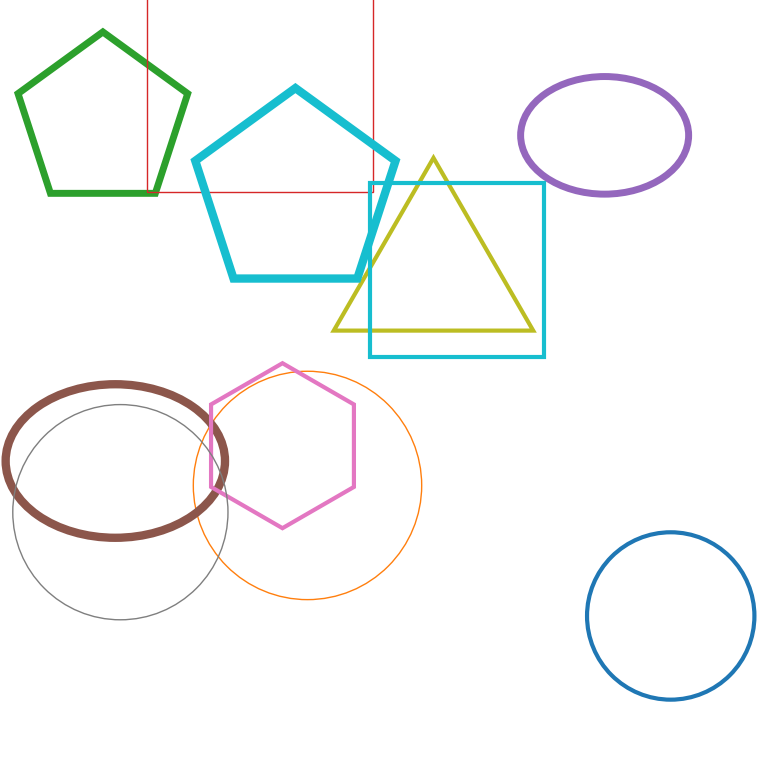[{"shape": "circle", "thickness": 1.5, "radius": 0.54, "center": [0.871, 0.2]}, {"shape": "circle", "thickness": 0.5, "radius": 0.74, "center": [0.399, 0.37]}, {"shape": "pentagon", "thickness": 2.5, "radius": 0.58, "center": [0.134, 0.843]}, {"shape": "square", "thickness": 0.5, "radius": 0.73, "center": [0.337, 0.897]}, {"shape": "oval", "thickness": 2.5, "radius": 0.55, "center": [0.785, 0.824]}, {"shape": "oval", "thickness": 3, "radius": 0.71, "center": [0.15, 0.401]}, {"shape": "hexagon", "thickness": 1.5, "radius": 0.54, "center": [0.367, 0.421]}, {"shape": "circle", "thickness": 0.5, "radius": 0.7, "center": [0.156, 0.335]}, {"shape": "triangle", "thickness": 1.5, "radius": 0.75, "center": [0.563, 0.645]}, {"shape": "pentagon", "thickness": 3, "radius": 0.68, "center": [0.384, 0.749]}, {"shape": "square", "thickness": 1.5, "radius": 0.56, "center": [0.594, 0.65]}]